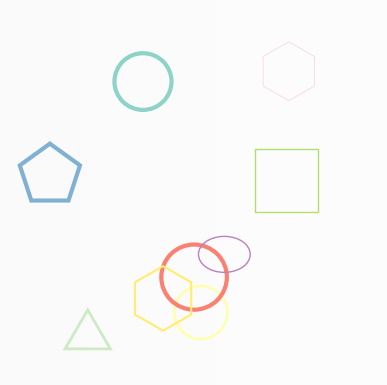[{"shape": "circle", "thickness": 3, "radius": 0.37, "center": [0.369, 0.788]}, {"shape": "circle", "thickness": 2, "radius": 0.34, "center": [0.518, 0.188]}, {"shape": "circle", "thickness": 3, "radius": 0.42, "center": [0.501, 0.28]}, {"shape": "pentagon", "thickness": 3, "radius": 0.41, "center": [0.129, 0.545]}, {"shape": "square", "thickness": 1, "radius": 0.41, "center": [0.739, 0.532]}, {"shape": "hexagon", "thickness": 0.5, "radius": 0.38, "center": [0.745, 0.815]}, {"shape": "oval", "thickness": 1, "radius": 0.33, "center": [0.579, 0.339]}, {"shape": "triangle", "thickness": 2, "radius": 0.34, "center": [0.226, 0.128]}, {"shape": "hexagon", "thickness": 1.5, "radius": 0.42, "center": [0.421, 0.225]}]